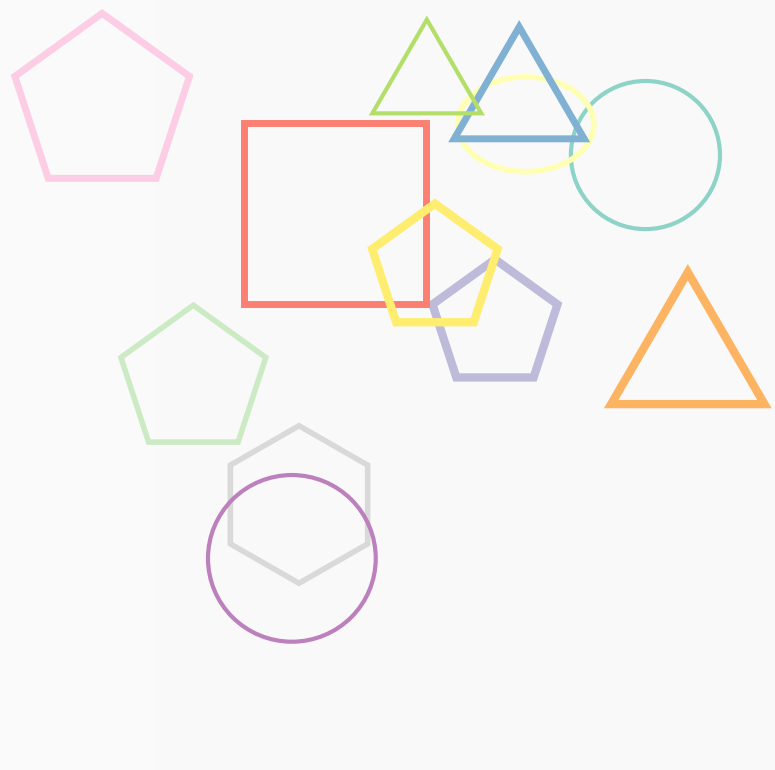[{"shape": "circle", "thickness": 1.5, "radius": 0.48, "center": [0.833, 0.799]}, {"shape": "oval", "thickness": 2, "radius": 0.44, "center": [0.678, 0.839]}, {"shape": "pentagon", "thickness": 3, "radius": 0.42, "center": [0.639, 0.578]}, {"shape": "square", "thickness": 2.5, "radius": 0.59, "center": [0.432, 0.723]}, {"shape": "triangle", "thickness": 2.5, "radius": 0.48, "center": [0.67, 0.868]}, {"shape": "triangle", "thickness": 3, "radius": 0.57, "center": [0.887, 0.532]}, {"shape": "triangle", "thickness": 1.5, "radius": 0.41, "center": [0.551, 0.893]}, {"shape": "pentagon", "thickness": 2.5, "radius": 0.59, "center": [0.132, 0.864]}, {"shape": "hexagon", "thickness": 2, "radius": 0.51, "center": [0.386, 0.345]}, {"shape": "circle", "thickness": 1.5, "radius": 0.54, "center": [0.377, 0.275]}, {"shape": "pentagon", "thickness": 2, "radius": 0.49, "center": [0.249, 0.505]}, {"shape": "pentagon", "thickness": 3, "radius": 0.43, "center": [0.561, 0.65]}]